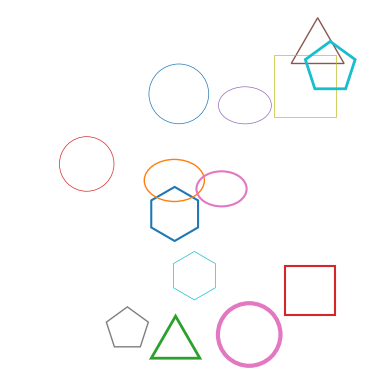[{"shape": "hexagon", "thickness": 1.5, "radius": 0.35, "center": [0.454, 0.444]}, {"shape": "circle", "thickness": 0.5, "radius": 0.39, "center": [0.465, 0.756]}, {"shape": "oval", "thickness": 1, "radius": 0.39, "center": [0.453, 0.531]}, {"shape": "triangle", "thickness": 2, "radius": 0.36, "center": [0.456, 0.106]}, {"shape": "square", "thickness": 1.5, "radius": 0.32, "center": [0.806, 0.245]}, {"shape": "circle", "thickness": 0.5, "radius": 0.35, "center": [0.225, 0.574]}, {"shape": "oval", "thickness": 0.5, "radius": 0.34, "center": [0.636, 0.726]}, {"shape": "triangle", "thickness": 1, "radius": 0.4, "center": [0.825, 0.875]}, {"shape": "circle", "thickness": 3, "radius": 0.41, "center": [0.647, 0.131]}, {"shape": "oval", "thickness": 1.5, "radius": 0.33, "center": [0.575, 0.509]}, {"shape": "pentagon", "thickness": 1, "radius": 0.29, "center": [0.331, 0.146]}, {"shape": "square", "thickness": 0.5, "radius": 0.4, "center": [0.791, 0.777]}, {"shape": "hexagon", "thickness": 0.5, "radius": 0.31, "center": [0.505, 0.284]}, {"shape": "pentagon", "thickness": 2, "radius": 0.34, "center": [0.858, 0.824]}]